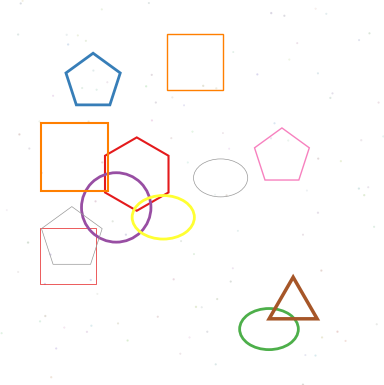[{"shape": "square", "thickness": 0.5, "radius": 0.36, "center": [0.177, 0.335]}, {"shape": "hexagon", "thickness": 1.5, "radius": 0.48, "center": [0.355, 0.548]}, {"shape": "pentagon", "thickness": 2, "radius": 0.37, "center": [0.242, 0.788]}, {"shape": "oval", "thickness": 2, "radius": 0.38, "center": [0.699, 0.145]}, {"shape": "circle", "thickness": 2, "radius": 0.45, "center": [0.302, 0.461]}, {"shape": "square", "thickness": 1.5, "radius": 0.44, "center": [0.194, 0.593]}, {"shape": "square", "thickness": 1, "radius": 0.36, "center": [0.506, 0.838]}, {"shape": "oval", "thickness": 2, "radius": 0.4, "center": [0.424, 0.436]}, {"shape": "triangle", "thickness": 2.5, "radius": 0.36, "center": [0.761, 0.208]}, {"shape": "pentagon", "thickness": 1, "radius": 0.37, "center": [0.732, 0.593]}, {"shape": "pentagon", "thickness": 0.5, "radius": 0.41, "center": [0.187, 0.381]}, {"shape": "oval", "thickness": 0.5, "radius": 0.35, "center": [0.573, 0.538]}]